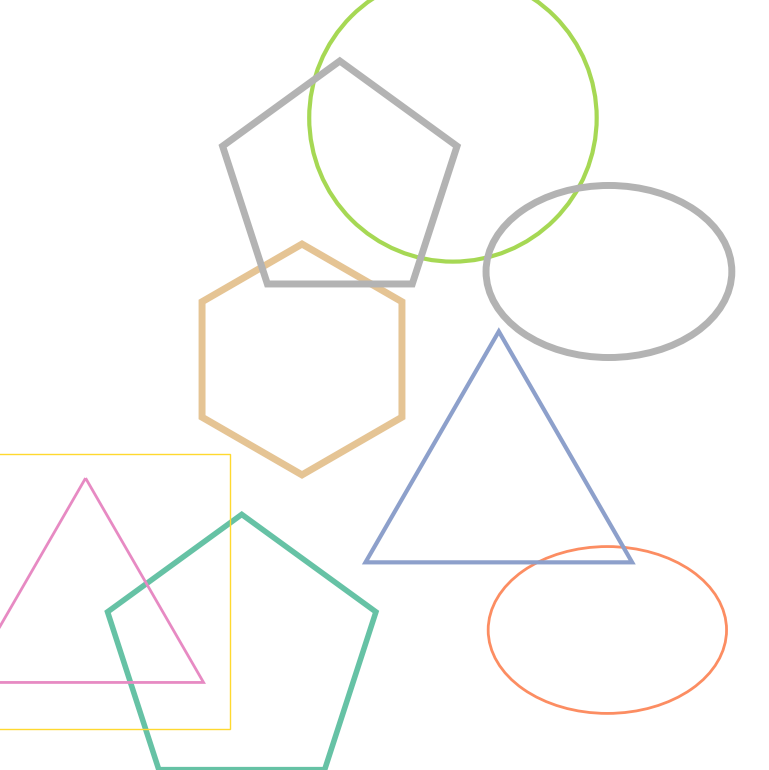[{"shape": "pentagon", "thickness": 2, "radius": 0.92, "center": [0.314, 0.149]}, {"shape": "oval", "thickness": 1, "radius": 0.77, "center": [0.789, 0.182]}, {"shape": "triangle", "thickness": 1.5, "radius": 1.0, "center": [0.648, 0.37]}, {"shape": "triangle", "thickness": 1, "radius": 0.88, "center": [0.111, 0.202]}, {"shape": "circle", "thickness": 1.5, "radius": 0.93, "center": [0.588, 0.847]}, {"shape": "square", "thickness": 0.5, "radius": 0.89, "center": [0.12, 0.232]}, {"shape": "hexagon", "thickness": 2.5, "radius": 0.75, "center": [0.392, 0.533]}, {"shape": "pentagon", "thickness": 2.5, "radius": 0.8, "center": [0.441, 0.761]}, {"shape": "oval", "thickness": 2.5, "radius": 0.8, "center": [0.791, 0.647]}]